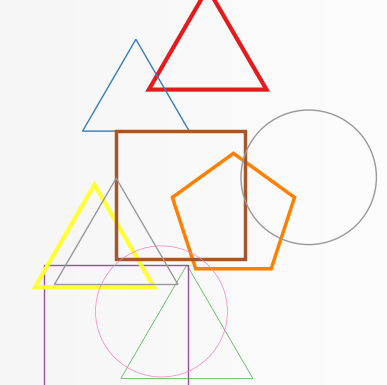[{"shape": "triangle", "thickness": 3, "radius": 0.88, "center": [0.536, 0.855]}, {"shape": "triangle", "thickness": 1, "radius": 0.79, "center": [0.351, 0.739]}, {"shape": "triangle", "thickness": 0.5, "radius": 0.98, "center": [0.482, 0.115]}, {"shape": "square", "thickness": 1, "radius": 0.93, "center": [0.299, 0.125]}, {"shape": "pentagon", "thickness": 2.5, "radius": 0.83, "center": [0.602, 0.436]}, {"shape": "triangle", "thickness": 3, "radius": 0.89, "center": [0.244, 0.343]}, {"shape": "square", "thickness": 2.5, "radius": 0.83, "center": [0.466, 0.494]}, {"shape": "circle", "thickness": 0.5, "radius": 0.85, "center": [0.417, 0.191]}, {"shape": "triangle", "thickness": 1, "radius": 0.92, "center": [0.3, 0.353]}, {"shape": "circle", "thickness": 1, "radius": 0.87, "center": [0.797, 0.539]}]